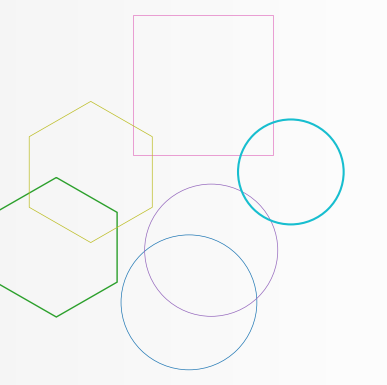[{"shape": "circle", "thickness": 0.5, "radius": 0.88, "center": [0.488, 0.215]}, {"shape": "hexagon", "thickness": 1, "radius": 0.91, "center": [0.145, 0.358]}, {"shape": "circle", "thickness": 0.5, "radius": 0.86, "center": [0.545, 0.35]}, {"shape": "square", "thickness": 0.5, "radius": 0.91, "center": [0.524, 0.78]}, {"shape": "hexagon", "thickness": 0.5, "radius": 0.92, "center": [0.234, 0.553]}, {"shape": "circle", "thickness": 1.5, "radius": 0.68, "center": [0.751, 0.553]}]